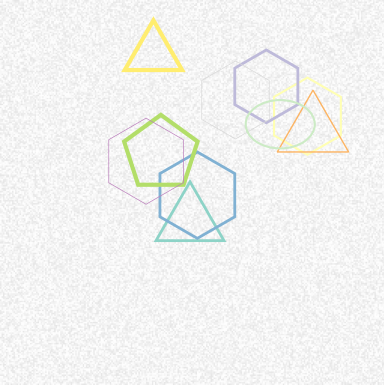[{"shape": "triangle", "thickness": 2, "radius": 0.51, "center": [0.494, 0.426]}, {"shape": "hexagon", "thickness": 1.5, "radius": 0.5, "center": [0.799, 0.698]}, {"shape": "hexagon", "thickness": 2, "radius": 0.47, "center": [0.692, 0.776]}, {"shape": "hexagon", "thickness": 2, "radius": 0.56, "center": [0.513, 0.493]}, {"shape": "triangle", "thickness": 1, "radius": 0.53, "center": [0.813, 0.659]}, {"shape": "pentagon", "thickness": 3, "radius": 0.5, "center": [0.418, 0.601]}, {"shape": "hexagon", "thickness": 0.5, "radius": 0.51, "center": [0.612, 0.74]}, {"shape": "hexagon", "thickness": 0.5, "radius": 0.56, "center": [0.379, 0.581]}, {"shape": "oval", "thickness": 1.5, "radius": 0.45, "center": [0.728, 0.677]}, {"shape": "triangle", "thickness": 3, "radius": 0.43, "center": [0.399, 0.861]}]